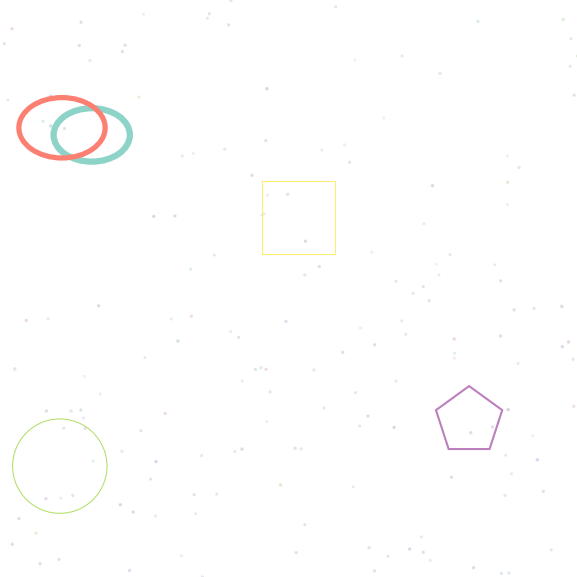[{"shape": "oval", "thickness": 3, "radius": 0.33, "center": [0.159, 0.765]}, {"shape": "oval", "thickness": 2.5, "radius": 0.37, "center": [0.107, 0.778]}, {"shape": "circle", "thickness": 0.5, "radius": 0.41, "center": [0.104, 0.192]}, {"shape": "pentagon", "thickness": 1, "radius": 0.3, "center": [0.812, 0.27]}, {"shape": "square", "thickness": 0.5, "radius": 0.32, "center": [0.517, 0.622]}]